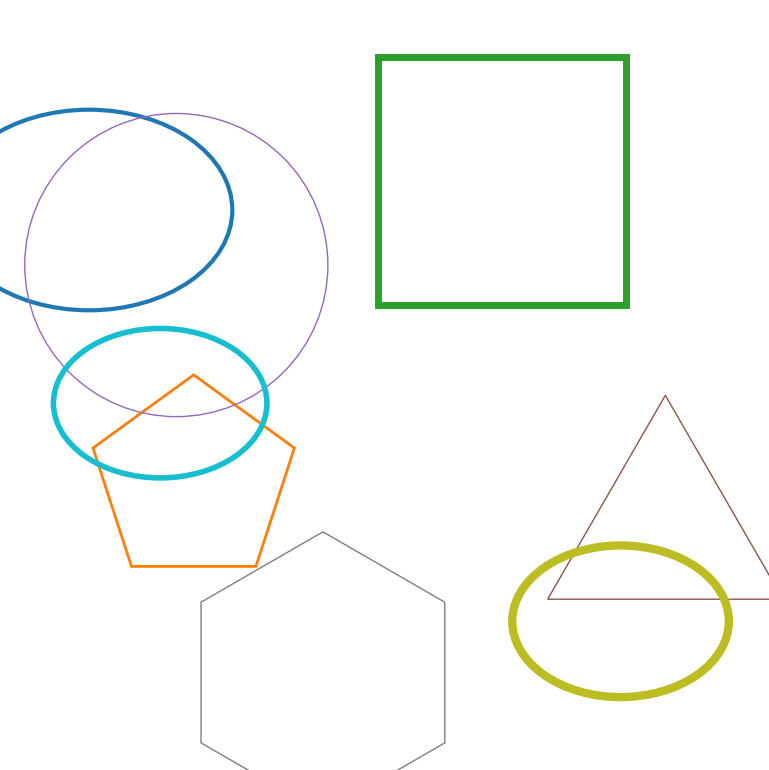[{"shape": "oval", "thickness": 1.5, "radius": 0.93, "center": [0.116, 0.727]}, {"shape": "pentagon", "thickness": 1, "radius": 0.69, "center": [0.252, 0.376]}, {"shape": "square", "thickness": 2.5, "radius": 0.8, "center": [0.652, 0.765]}, {"shape": "circle", "thickness": 0.5, "radius": 0.98, "center": [0.229, 0.656]}, {"shape": "triangle", "thickness": 0.5, "radius": 0.88, "center": [0.864, 0.31]}, {"shape": "hexagon", "thickness": 0.5, "radius": 0.91, "center": [0.419, 0.127]}, {"shape": "oval", "thickness": 3, "radius": 0.7, "center": [0.806, 0.193]}, {"shape": "oval", "thickness": 2, "radius": 0.69, "center": [0.208, 0.476]}]